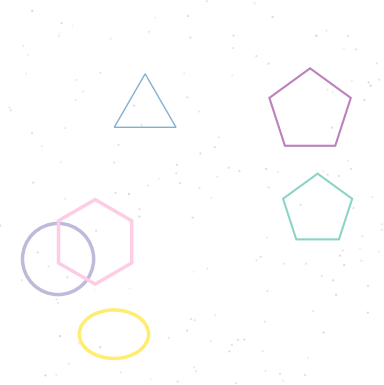[{"shape": "pentagon", "thickness": 1.5, "radius": 0.47, "center": [0.825, 0.455]}, {"shape": "circle", "thickness": 2.5, "radius": 0.46, "center": [0.151, 0.327]}, {"shape": "triangle", "thickness": 1, "radius": 0.46, "center": [0.377, 0.716]}, {"shape": "hexagon", "thickness": 2.5, "radius": 0.55, "center": [0.247, 0.372]}, {"shape": "pentagon", "thickness": 1.5, "radius": 0.56, "center": [0.805, 0.711]}, {"shape": "oval", "thickness": 2.5, "radius": 0.45, "center": [0.296, 0.132]}]